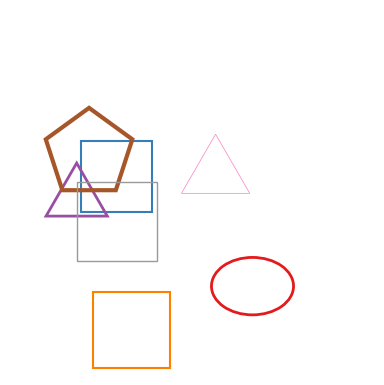[{"shape": "oval", "thickness": 2, "radius": 0.53, "center": [0.656, 0.257]}, {"shape": "square", "thickness": 1.5, "radius": 0.46, "center": [0.302, 0.541]}, {"shape": "triangle", "thickness": 2, "radius": 0.46, "center": [0.199, 0.485]}, {"shape": "square", "thickness": 1.5, "radius": 0.5, "center": [0.342, 0.143]}, {"shape": "pentagon", "thickness": 3, "radius": 0.59, "center": [0.231, 0.602]}, {"shape": "triangle", "thickness": 0.5, "radius": 0.51, "center": [0.56, 0.549]}, {"shape": "square", "thickness": 1, "radius": 0.52, "center": [0.304, 0.424]}]